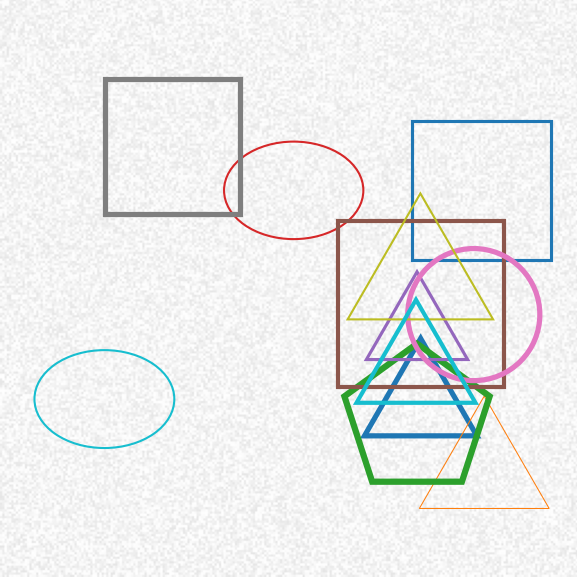[{"shape": "triangle", "thickness": 2.5, "radius": 0.56, "center": [0.728, 0.301]}, {"shape": "square", "thickness": 1.5, "radius": 0.6, "center": [0.834, 0.669]}, {"shape": "triangle", "thickness": 0.5, "radius": 0.65, "center": [0.839, 0.184]}, {"shape": "pentagon", "thickness": 3, "radius": 0.66, "center": [0.722, 0.272]}, {"shape": "oval", "thickness": 1, "radius": 0.6, "center": [0.509, 0.67]}, {"shape": "triangle", "thickness": 1.5, "radius": 0.51, "center": [0.722, 0.427]}, {"shape": "square", "thickness": 2, "radius": 0.72, "center": [0.73, 0.472]}, {"shape": "circle", "thickness": 2.5, "radius": 0.57, "center": [0.82, 0.454]}, {"shape": "square", "thickness": 2.5, "radius": 0.58, "center": [0.299, 0.745]}, {"shape": "triangle", "thickness": 1, "radius": 0.73, "center": [0.728, 0.519]}, {"shape": "oval", "thickness": 1, "radius": 0.61, "center": [0.181, 0.308]}, {"shape": "triangle", "thickness": 2, "radius": 0.59, "center": [0.72, 0.361]}]